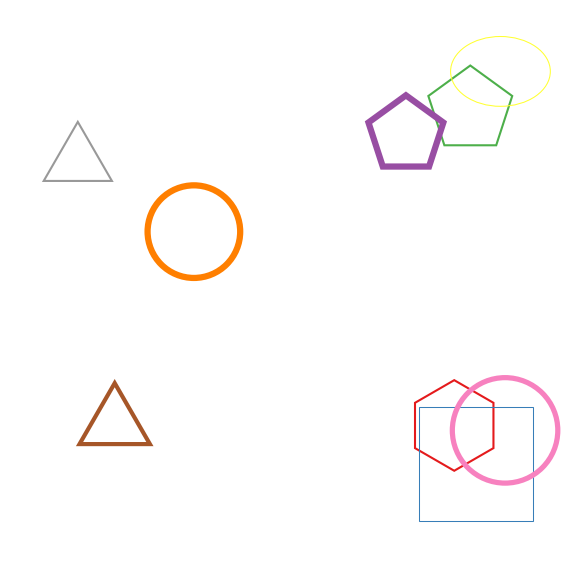[{"shape": "hexagon", "thickness": 1, "radius": 0.39, "center": [0.787, 0.262]}, {"shape": "square", "thickness": 0.5, "radius": 0.49, "center": [0.825, 0.195]}, {"shape": "pentagon", "thickness": 1, "radius": 0.38, "center": [0.814, 0.809]}, {"shape": "pentagon", "thickness": 3, "radius": 0.34, "center": [0.703, 0.766]}, {"shape": "circle", "thickness": 3, "radius": 0.4, "center": [0.336, 0.598]}, {"shape": "oval", "thickness": 0.5, "radius": 0.43, "center": [0.867, 0.875]}, {"shape": "triangle", "thickness": 2, "radius": 0.35, "center": [0.199, 0.265]}, {"shape": "circle", "thickness": 2.5, "radius": 0.46, "center": [0.875, 0.254]}, {"shape": "triangle", "thickness": 1, "radius": 0.34, "center": [0.135, 0.72]}]